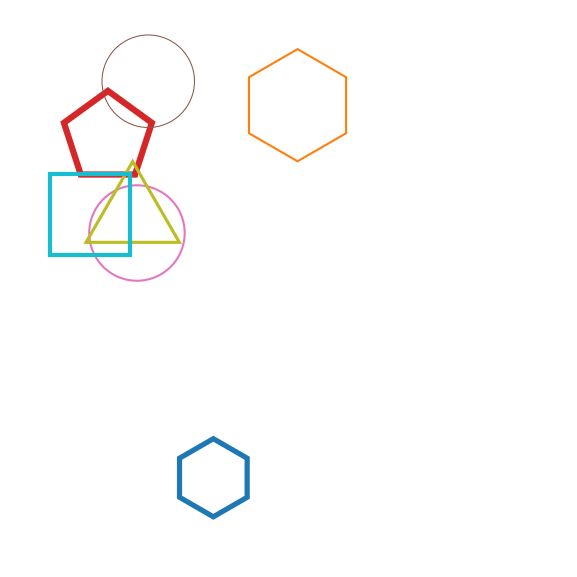[{"shape": "hexagon", "thickness": 2.5, "radius": 0.34, "center": [0.369, 0.172]}, {"shape": "hexagon", "thickness": 1, "radius": 0.49, "center": [0.515, 0.817]}, {"shape": "pentagon", "thickness": 3, "radius": 0.4, "center": [0.187, 0.762]}, {"shape": "circle", "thickness": 0.5, "radius": 0.4, "center": [0.257, 0.858]}, {"shape": "circle", "thickness": 1, "radius": 0.41, "center": [0.237, 0.596]}, {"shape": "triangle", "thickness": 1.5, "radius": 0.47, "center": [0.23, 0.626]}, {"shape": "square", "thickness": 2, "radius": 0.35, "center": [0.157, 0.628]}]